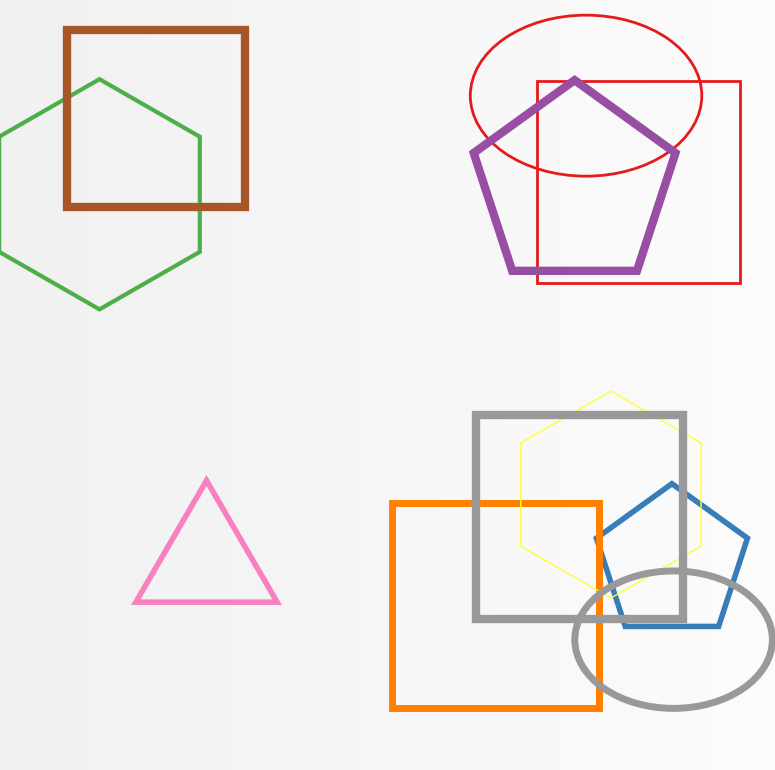[{"shape": "oval", "thickness": 1, "radius": 0.75, "center": [0.756, 0.876]}, {"shape": "square", "thickness": 1, "radius": 0.66, "center": [0.824, 0.764]}, {"shape": "pentagon", "thickness": 2, "radius": 0.51, "center": [0.867, 0.269]}, {"shape": "hexagon", "thickness": 1.5, "radius": 0.75, "center": [0.128, 0.748]}, {"shape": "pentagon", "thickness": 3, "radius": 0.68, "center": [0.741, 0.759]}, {"shape": "square", "thickness": 2.5, "radius": 0.67, "center": [0.639, 0.214]}, {"shape": "hexagon", "thickness": 0.5, "radius": 0.67, "center": [0.788, 0.358]}, {"shape": "square", "thickness": 3, "radius": 0.58, "center": [0.201, 0.846]}, {"shape": "triangle", "thickness": 2, "radius": 0.53, "center": [0.266, 0.271]}, {"shape": "oval", "thickness": 2.5, "radius": 0.64, "center": [0.869, 0.169]}, {"shape": "square", "thickness": 3, "radius": 0.67, "center": [0.748, 0.329]}]